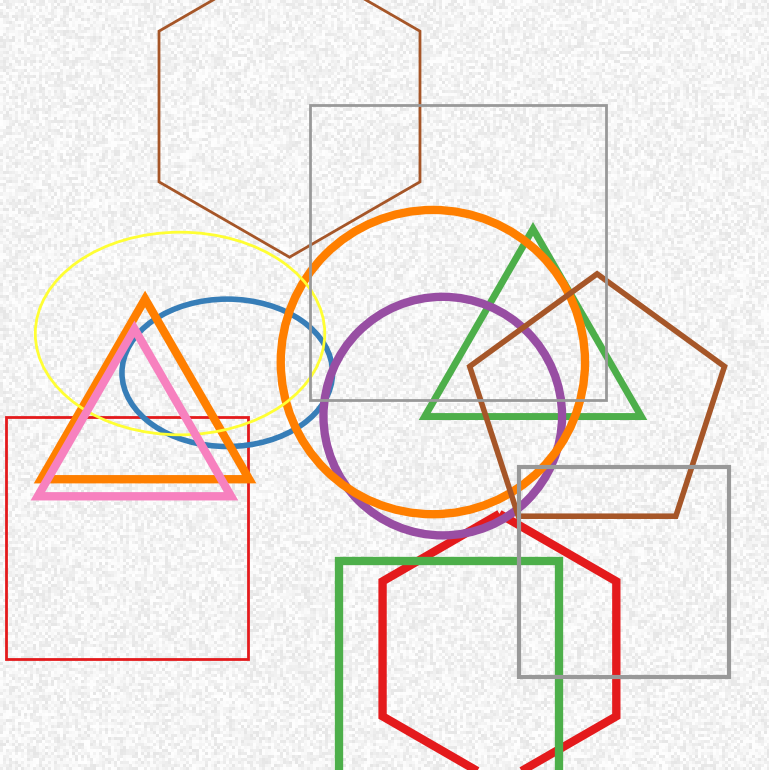[{"shape": "square", "thickness": 1, "radius": 0.79, "center": [0.165, 0.302]}, {"shape": "hexagon", "thickness": 3, "radius": 0.88, "center": [0.649, 0.157]}, {"shape": "oval", "thickness": 2, "radius": 0.68, "center": [0.295, 0.516]}, {"shape": "square", "thickness": 3, "radius": 0.71, "center": [0.583, 0.129]}, {"shape": "triangle", "thickness": 2.5, "radius": 0.81, "center": [0.692, 0.54]}, {"shape": "circle", "thickness": 3, "radius": 0.77, "center": [0.575, 0.46]}, {"shape": "triangle", "thickness": 3, "radius": 0.78, "center": [0.188, 0.456]}, {"shape": "circle", "thickness": 3, "radius": 0.99, "center": [0.562, 0.53]}, {"shape": "oval", "thickness": 1, "radius": 0.94, "center": [0.234, 0.567]}, {"shape": "pentagon", "thickness": 2, "radius": 0.87, "center": [0.775, 0.47]}, {"shape": "hexagon", "thickness": 1, "radius": 0.98, "center": [0.376, 0.862]}, {"shape": "triangle", "thickness": 3, "radius": 0.72, "center": [0.175, 0.428]}, {"shape": "square", "thickness": 1, "radius": 0.96, "center": [0.595, 0.672]}, {"shape": "square", "thickness": 1.5, "radius": 0.68, "center": [0.811, 0.257]}]